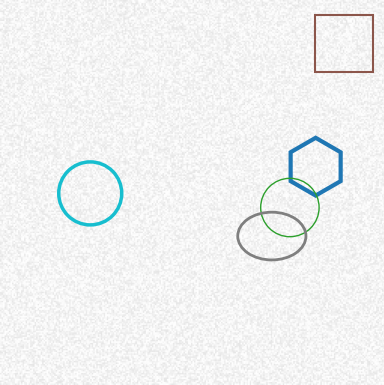[{"shape": "hexagon", "thickness": 3, "radius": 0.38, "center": [0.82, 0.567]}, {"shape": "circle", "thickness": 1, "radius": 0.38, "center": [0.753, 0.461]}, {"shape": "square", "thickness": 1.5, "radius": 0.37, "center": [0.894, 0.887]}, {"shape": "oval", "thickness": 2, "radius": 0.44, "center": [0.706, 0.387]}, {"shape": "circle", "thickness": 2.5, "radius": 0.41, "center": [0.234, 0.498]}]